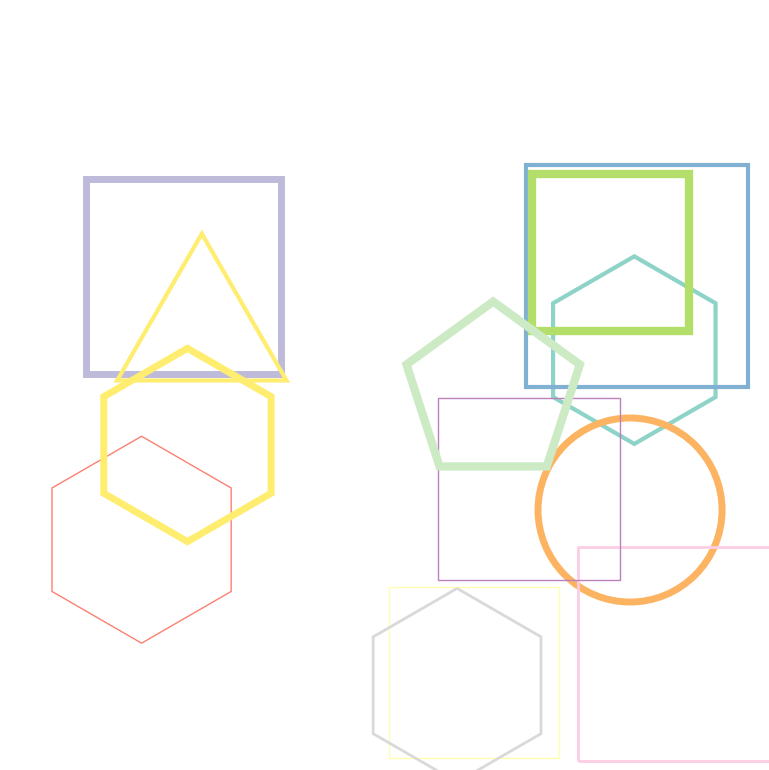[{"shape": "hexagon", "thickness": 1.5, "radius": 0.61, "center": [0.824, 0.545]}, {"shape": "square", "thickness": 0.5, "radius": 0.55, "center": [0.616, 0.127]}, {"shape": "square", "thickness": 2.5, "radius": 0.63, "center": [0.238, 0.641]}, {"shape": "hexagon", "thickness": 0.5, "radius": 0.67, "center": [0.184, 0.299]}, {"shape": "square", "thickness": 1.5, "radius": 0.72, "center": [0.827, 0.641]}, {"shape": "circle", "thickness": 2.5, "radius": 0.6, "center": [0.818, 0.338]}, {"shape": "square", "thickness": 3, "radius": 0.51, "center": [0.793, 0.672]}, {"shape": "square", "thickness": 1, "radius": 0.69, "center": [0.89, 0.151]}, {"shape": "hexagon", "thickness": 1, "radius": 0.63, "center": [0.594, 0.11]}, {"shape": "square", "thickness": 0.5, "radius": 0.59, "center": [0.687, 0.364]}, {"shape": "pentagon", "thickness": 3, "radius": 0.59, "center": [0.64, 0.49]}, {"shape": "triangle", "thickness": 1.5, "radius": 0.64, "center": [0.262, 0.569]}, {"shape": "hexagon", "thickness": 2.5, "radius": 0.63, "center": [0.243, 0.422]}]